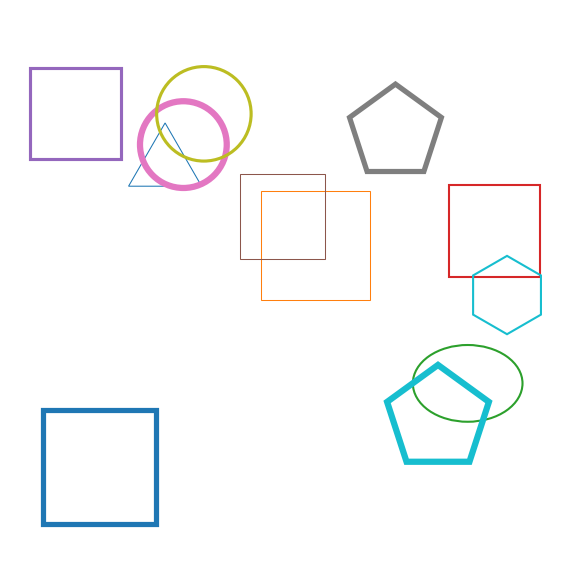[{"shape": "square", "thickness": 2.5, "radius": 0.49, "center": [0.172, 0.191]}, {"shape": "triangle", "thickness": 0.5, "radius": 0.37, "center": [0.286, 0.713]}, {"shape": "square", "thickness": 0.5, "radius": 0.47, "center": [0.546, 0.574]}, {"shape": "oval", "thickness": 1, "radius": 0.47, "center": [0.81, 0.335]}, {"shape": "square", "thickness": 1, "radius": 0.4, "center": [0.856, 0.599]}, {"shape": "square", "thickness": 1.5, "radius": 0.39, "center": [0.131, 0.803]}, {"shape": "square", "thickness": 0.5, "radius": 0.37, "center": [0.489, 0.624]}, {"shape": "circle", "thickness": 3, "radius": 0.38, "center": [0.318, 0.749]}, {"shape": "pentagon", "thickness": 2.5, "radius": 0.42, "center": [0.685, 0.77]}, {"shape": "circle", "thickness": 1.5, "radius": 0.41, "center": [0.353, 0.802]}, {"shape": "pentagon", "thickness": 3, "radius": 0.46, "center": [0.758, 0.275]}, {"shape": "hexagon", "thickness": 1, "radius": 0.34, "center": [0.878, 0.488]}]